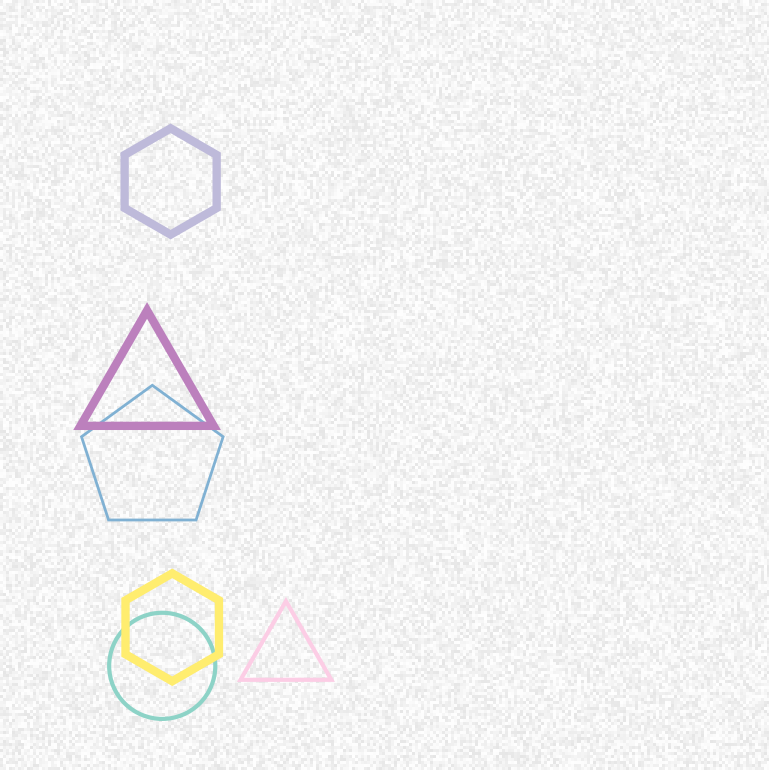[{"shape": "circle", "thickness": 1.5, "radius": 0.34, "center": [0.211, 0.135]}, {"shape": "hexagon", "thickness": 3, "radius": 0.35, "center": [0.222, 0.764]}, {"shape": "pentagon", "thickness": 1, "radius": 0.48, "center": [0.198, 0.403]}, {"shape": "triangle", "thickness": 1.5, "radius": 0.34, "center": [0.371, 0.151]}, {"shape": "triangle", "thickness": 3, "radius": 0.5, "center": [0.191, 0.497]}, {"shape": "hexagon", "thickness": 3, "radius": 0.35, "center": [0.224, 0.185]}]